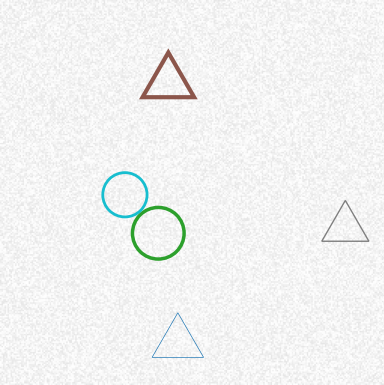[{"shape": "triangle", "thickness": 0.5, "radius": 0.39, "center": [0.462, 0.11]}, {"shape": "circle", "thickness": 2.5, "radius": 0.34, "center": [0.411, 0.394]}, {"shape": "triangle", "thickness": 3, "radius": 0.39, "center": [0.437, 0.786]}, {"shape": "triangle", "thickness": 1, "radius": 0.35, "center": [0.897, 0.409]}, {"shape": "circle", "thickness": 2, "radius": 0.29, "center": [0.324, 0.494]}]